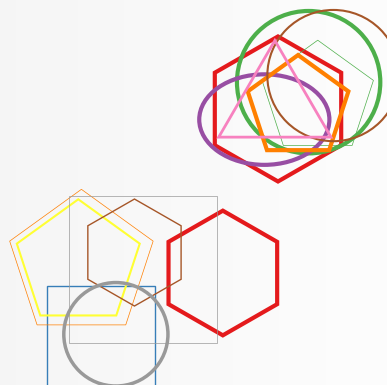[{"shape": "hexagon", "thickness": 3, "radius": 0.81, "center": [0.575, 0.291]}, {"shape": "hexagon", "thickness": 3, "radius": 0.94, "center": [0.717, 0.717]}, {"shape": "square", "thickness": 1, "radius": 0.7, "center": [0.26, 0.117]}, {"shape": "circle", "thickness": 3, "radius": 0.92, "center": [0.796, 0.787]}, {"shape": "pentagon", "thickness": 0.5, "radius": 0.76, "center": [0.82, 0.744]}, {"shape": "oval", "thickness": 3, "radius": 0.84, "center": [0.682, 0.689]}, {"shape": "pentagon", "thickness": 0.5, "radius": 0.97, "center": [0.21, 0.314]}, {"shape": "pentagon", "thickness": 3, "radius": 0.68, "center": [0.769, 0.72]}, {"shape": "pentagon", "thickness": 1.5, "radius": 0.83, "center": [0.202, 0.316]}, {"shape": "hexagon", "thickness": 1, "radius": 0.69, "center": [0.347, 0.344]}, {"shape": "circle", "thickness": 1.5, "radius": 0.85, "center": [0.86, 0.804]}, {"shape": "triangle", "thickness": 2, "radius": 0.84, "center": [0.709, 0.727]}, {"shape": "square", "thickness": 0.5, "radius": 0.95, "center": [0.37, 0.301]}, {"shape": "circle", "thickness": 2.5, "radius": 0.67, "center": [0.299, 0.132]}]